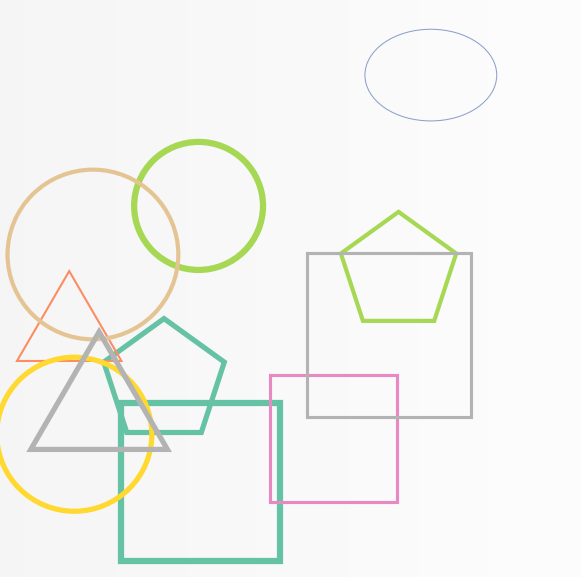[{"shape": "pentagon", "thickness": 2.5, "radius": 0.55, "center": [0.282, 0.338]}, {"shape": "square", "thickness": 3, "radius": 0.68, "center": [0.345, 0.164]}, {"shape": "triangle", "thickness": 1, "radius": 0.52, "center": [0.119, 0.426]}, {"shape": "oval", "thickness": 0.5, "radius": 0.57, "center": [0.741, 0.869]}, {"shape": "square", "thickness": 1.5, "radius": 0.55, "center": [0.574, 0.24]}, {"shape": "pentagon", "thickness": 2, "radius": 0.52, "center": [0.686, 0.528]}, {"shape": "circle", "thickness": 3, "radius": 0.55, "center": [0.342, 0.643]}, {"shape": "circle", "thickness": 2.5, "radius": 0.67, "center": [0.128, 0.247]}, {"shape": "circle", "thickness": 2, "radius": 0.73, "center": [0.16, 0.558]}, {"shape": "triangle", "thickness": 2.5, "radius": 0.68, "center": [0.17, 0.289]}, {"shape": "square", "thickness": 1.5, "radius": 0.71, "center": [0.669, 0.419]}]